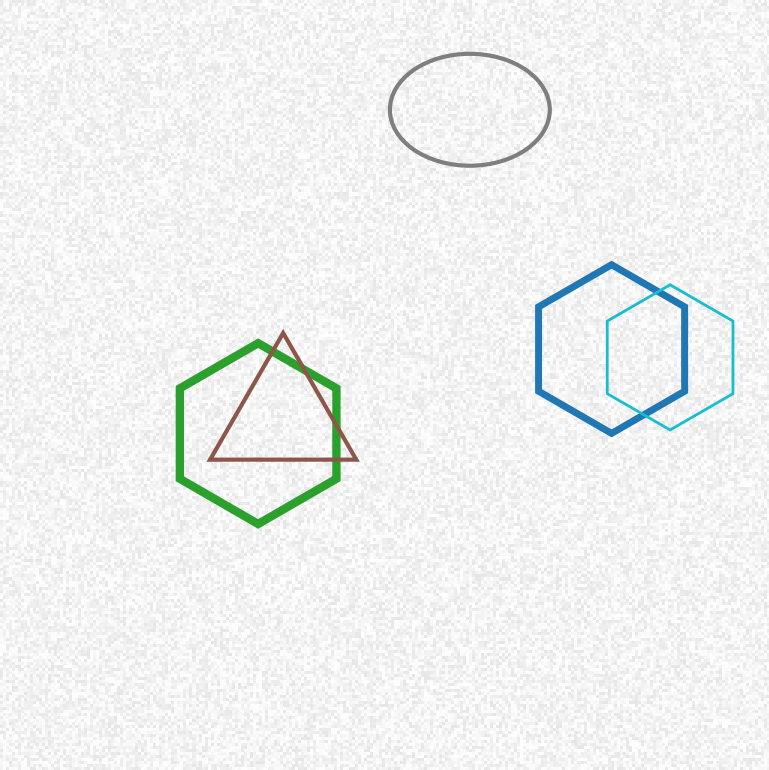[{"shape": "hexagon", "thickness": 2.5, "radius": 0.55, "center": [0.794, 0.547]}, {"shape": "hexagon", "thickness": 3, "radius": 0.59, "center": [0.335, 0.437]}, {"shape": "triangle", "thickness": 1.5, "radius": 0.55, "center": [0.368, 0.458]}, {"shape": "oval", "thickness": 1.5, "radius": 0.52, "center": [0.61, 0.857]}, {"shape": "hexagon", "thickness": 1, "radius": 0.47, "center": [0.87, 0.536]}]